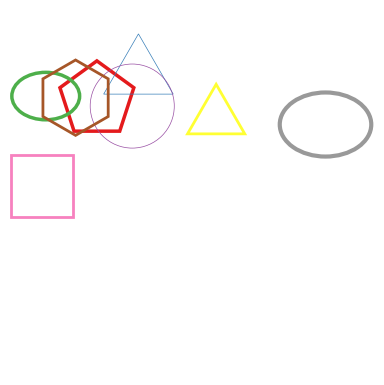[{"shape": "pentagon", "thickness": 2.5, "radius": 0.5, "center": [0.252, 0.741]}, {"shape": "triangle", "thickness": 0.5, "radius": 0.52, "center": [0.36, 0.808]}, {"shape": "oval", "thickness": 2.5, "radius": 0.44, "center": [0.119, 0.75]}, {"shape": "circle", "thickness": 0.5, "radius": 0.55, "center": [0.343, 0.725]}, {"shape": "triangle", "thickness": 2, "radius": 0.43, "center": [0.561, 0.695]}, {"shape": "hexagon", "thickness": 2, "radius": 0.49, "center": [0.196, 0.746]}, {"shape": "square", "thickness": 2, "radius": 0.4, "center": [0.109, 0.516]}, {"shape": "oval", "thickness": 3, "radius": 0.59, "center": [0.845, 0.677]}]